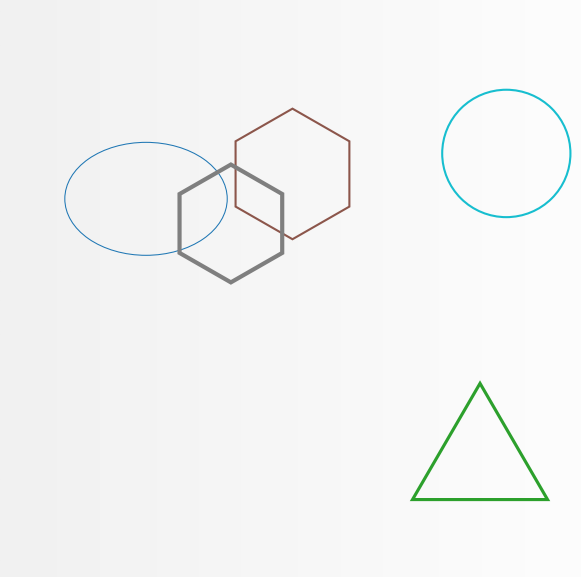[{"shape": "oval", "thickness": 0.5, "radius": 0.7, "center": [0.251, 0.655]}, {"shape": "triangle", "thickness": 1.5, "radius": 0.67, "center": [0.826, 0.201]}, {"shape": "hexagon", "thickness": 1, "radius": 0.57, "center": [0.503, 0.698]}, {"shape": "hexagon", "thickness": 2, "radius": 0.51, "center": [0.397, 0.612]}, {"shape": "circle", "thickness": 1, "radius": 0.55, "center": [0.871, 0.733]}]